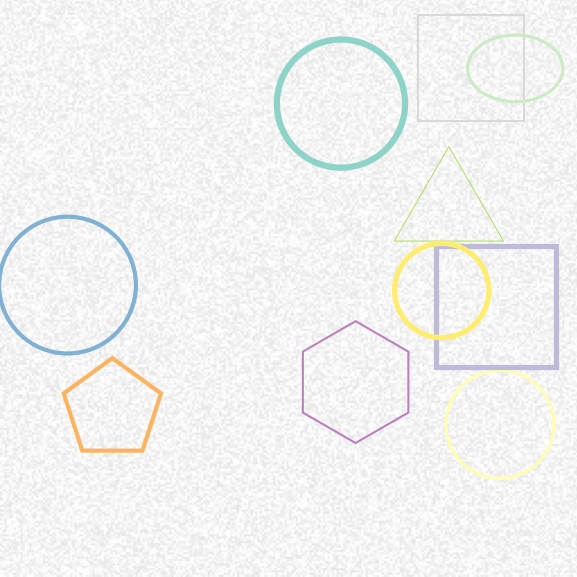[{"shape": "circle", "thickness": 3, "radius": 0.56, "center": [0.59, 0.82]}, {"shape": "circle", "thickness": 1.5, "radius": 0.47, "center": [0.866, 0.264]}, {"shape": "square", "thickness": 2.5, "radius": 0.52, "center": [0.859, 0.468]}, {"shape": "circle", "thickness": 2, "radius": 0.59, "center": [0.117, 0.505]}, {"shape": "pentagon", "thickness": 2, "radius": 0.44, "center": [0.195, 0.29]}, {"shape": "triangle", "thickness": 0.5, "radius": 0.55, "center": [0.777, 0.636]}, {"shape": "square", "thickness": 1, "radius": 0.46, "center": [0.815, 0.881]}, {"shape": "hexagon", "thickness": 1, "radius": 0.53, "center": [0.616, 0.338]}, {"shape": "oval", "thickness": 1.5, "radius": 0.41, "center": [0.892, 0.881]}, {"shape": "circle", "thickness": 2.5, "radius": 0.41, "center": [0.765, 0.496]}]